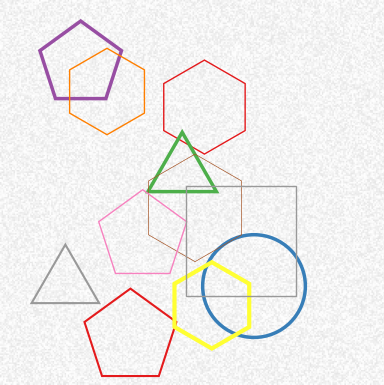[{"shape": "pentagon", "thickness": 1.5, "radius": 0.63, "center": [0.339, 0.125]}, {"shape": "hexagon", "thickness": 1, "radius": 0.61, "center": [0.531, 0.722]}, {"shape": "circle", "thickness": 2.5, "radius": 0.67, "center": [0.66, 0.257]}, {"shape": "triangle", "thickness": 2.5, "radius": 0.51, "center": [0.473, 0.554]}, {"shape": "pentagon", "thickness": 2.5, "radius": 0.56, "center": [0.21, 0.834]}, {"shape": "hexagon", "thickness": 1, "radius": 0.56, "center": [0.278, 0.762]}, {"shape": "hexagon", "thickness": 3, "radius": 0.56, "center": [0.55, 0.207]}, {"shape": "hexagon", "thickness": 0.5, "radius": 0.7, "center": [0.507, 0.46]}, {"shape": "pentagon", "thickness": 1, "radius": 0.6, "center": [0.371, 0.387]}, {"shape": "triangle", "thickness": 1.5, "radius": 0.51, "center": [0.17, 0.263]}, {"shape": "square", "thickness": 1, "radius": 0.71, "center": [0.625, 0.373]}]